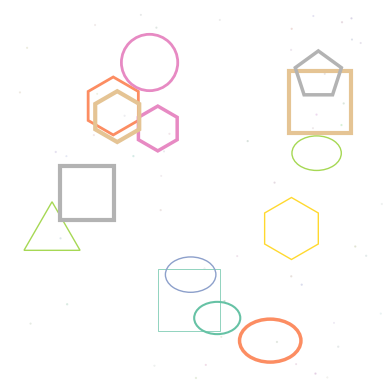[{"shape": "square", "thickness": 0.5, "radius": 0.41, "center": [0.491, 0.221]}, {"shape": "oval", "thickness": 1.5, "radius": 0.3, "center": [0.564, 0.174]}, {"shape": "oval", "thickness": 2.5, "radius": 0.4, "center": [0.702, 0.115]}, {"shape": "hexagon", "thickness": 2, "radius": 0.38, "center": [0.294, 0.725]}, {"shape": "oval", "thickness": 1, "radius": 0.33, "center": [0.495, 0.287]}, {"shape": "hexagon", "thickness": 2.5, "radius": 0.29, "center": [0.41, 0.666]}, {"shape": "circle", "thickness": 2, "radius": 0.37, "center": [0.388, 0.838]}, {"shape": "oval", "thickness": 1, "radius": 0.32, "center": [0.822, 0.602]}, {"shape": "triangle", "thickness": 1, "radius": 0.42, "center": [0.135, 0.392]}, {"shape": "hexagon", "thickness": 1, "radius": 0.4, "center": [0.757, 0.407]}, {"shape": "hexagon", "thickness": 3, "radius": 0.33, "center": [0.305, 0.697]}, {"shape": "square", "thickness": 3, "radius": 0.4, "center": [0.831, 0.735]}, {"shape": "square", "thickness": 3, "radius": 0.35, "center": [0.226, 0.498]}, {"shape": "pentagon", "thickness": 2.5, "radius": 0.31, "center": [0.827, 0.805]}]